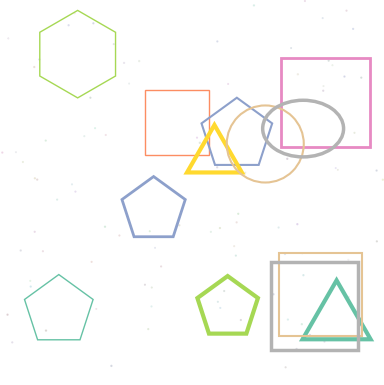[{"shape": "triangle", "thickness": 3, "radius": 0.51, "center": [0.874, 0.17]}, {"shape": "pentagon", "thickness": 1, "radius": 0.47, "center": [0.153, 0.193]}, {"shape": "square", "thickness": 1, "radius": 0.42, "center": [0.461, 0.682]}, {"shape": "pentagon", "thickness": 2, "radius": 0.43, "center": [0.399, 0.455]}, {"shape": "pentagon", "thickness": 1.5, "radius": 0.48, "center": [0.615, 0.65]}, {"shape": "square", "thickness": 2, "radius": 0.58, "center": [0.845, 0.734]}, {"shape": "hexagon", "thickness": 1, "radius": 0.57, "center": [0.202, 0.859]}, {"shape": "pentagon", "thickness": 3, "radius": 0.41, "center": [0.591, 0.2]}, {"shape": "triangle", "thickness": 3, "radius": 0.41, "center": [0.557, 0.593]}, {"shape": "square", "thickness": 1.5, "radius": 0.54, "center": [0.832, 0.236]}, {"shape": "circle", "thickness": 1.5, "radius": 0.5, "center": [0.689, 0.626]}, {"shape": "oval", "thickness": 2.5, "radius": 0.53, "center": [0.787, 0.666]}, {"shape": "square", "thickness": 2.5, "radius": 0.57, "center": [0.817, 0.204]}]